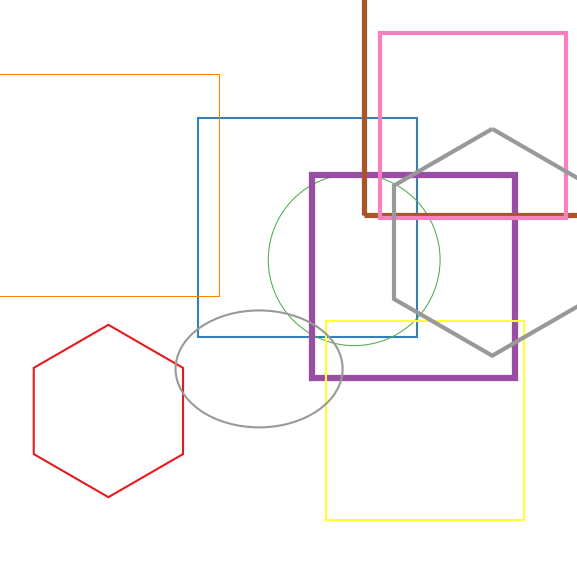[{"shape": "hexagon", "thickness": 1, "radius": 0.75, "center": [0.188, 0.287]}, {"shape": "square", "thickness": 1, "radius": 0.95, "center": [0.532, 0.605]}, {"shape": "circle", "thickness": 0.5, "radius": 0.74, "center": [0.613, 0.549]}, {"shape": "square", "thickness": 3, "radius": 0.88, "center": [0.716, 0.52]}, {"shape": "square", "thickness": 0.5, "radius": 0.96, "center": [0.188, 0.679]}, {"shape": "square", "thickness": 1, "radius": 0.86, "center": [0.736, 0.271]}, {"shape": "square", "thickness": 2.5, "radius": 0.98, "center": [0.826, 0.823]}, {"shape": "square", "thickness": 2, "radius": 0.8, "center": [0.819, 0.781]}, {"shape": "hexagon", "thickness": 2, "radius": 0.98, "center": [0.852, 0.58]}, {"shape": "oval", "thickness": 1, "radius": 0.72, "center": [0.449, 0.36]}]